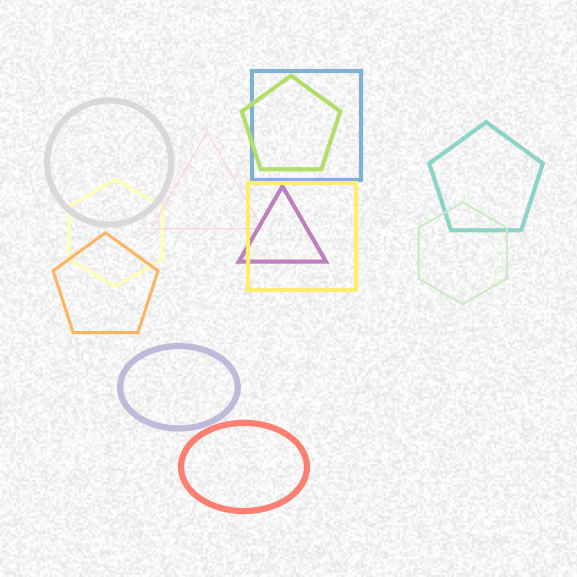[{"shape": "pentagon", "thickness": 2, "radius": 0.52, "center": [0.842, 0.684]}, {"shape": "hexagon", "thickness": 1.5, "radius": 0.46, "center": [0.2, 0.596]}, {"shape": "oval", "thickness": 3, "radius": 0.51, "center": [0.31, 0.329]}, {"shape": "oval", "thickness": 3, "radius": 0.55, "center": [0.422, 0.191]}, {"shape": "square", "thickness": 2, "radius": 0.47, "center": [0.53, 0.782]}, {"shape": "pentagon", "thickness": 1.5, "radius": 0.48, "center": [0.183, 0.501]}, {"shape": "pentagon", "thickness": 2, "radius": 0.45, "center": [0.504, 0.779]}, {"shape": "triangle", "thickness": 0.5, "radius": 0.56, "center": [0.358, 0.659]}, {"shape": "circle", "thickness": 3, "radius": 0.54, "center": [0.189, 0.718]}, {"shape": "triangle", "thickness": 2, "radius": 0.44, "center": [0.489, 0.59]}, {"shape": "hexagon", "thickness": 1, "radius": 0.44, "center": [0.801, 0.561]}, {"shape": "square", "thickness": 2, "radius": 0.47, "center": [0.523, 0.59]}]